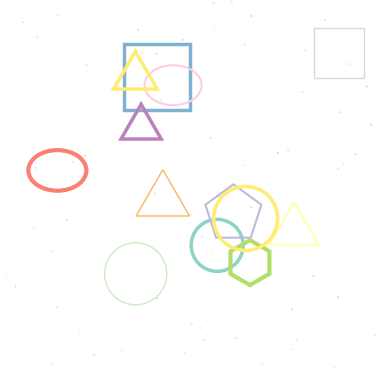[{"shape": "circle", "thickness": 2.5, "radius": 0.34, "center": [0.564, 0.363]}, {"shape": "triangle", "thickness": 1.5, "radius": 0.37, "center": [0.764, 0.401]}, {"shape": "pentagon", "thickness": 1.5, "radius": 0.38, "center": [0.606, 0.445]}, {"shape": "oval", "thickness": 3, "radius": 0.38, "center": [0.149, 0.557]}, {"shape": "square", "thickness": 2.5, "radius": 0.43, "center": [0.408, 0.8]}, {"shape": "triangle", "thickness": 1, "radius": 0.4, "center": [0.423, 0.479]}, {"shape": "hexagon", "thickness": 3, "radius": 0.29, "center": [0.649, 0.318]}, {"shape": "oval", "thickness": 1.5, "radius": 0.37, "center": [0.45, 0.779]}, {"shape": "square", "thickness": 1, "radius": 0.32, "center": [0.881, 0.862]}, {"shape": "triangle", "thickness": 2.5, "radius": 0.3, "center": [0.367, 0.669]}, {"shape": "circle", "thickness": 1, "radius": 0.4, "center": [0.352, 0.289]}, {"shape": "triangle", "thickness": 2.5, "radius": 0.33, "center": [0.352, 0.801]}, {"shape": "circle", "thickness": 2.5, "radius": 0.42, "center": [0.638, 0.433]}]